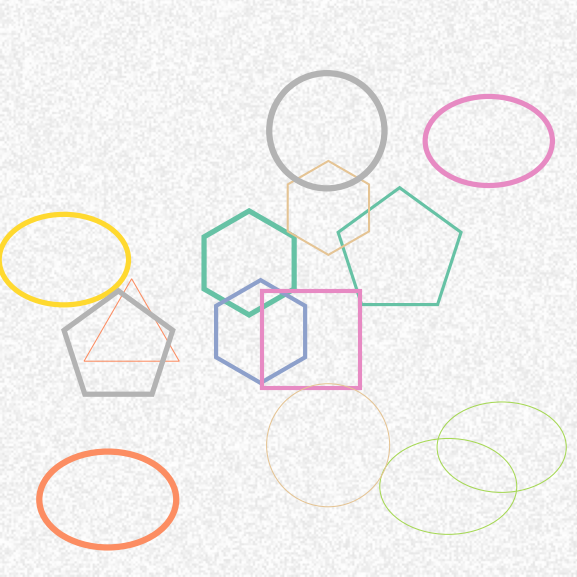[{"shape": "hexagon", "thickness": 2.5, "radius": 0.45, "center": [0.431, 0.544]}, {"shape": "pentagon", "thickness": 1.5, "radius": 0.56, "center": [0.692, 0.562]}, {"shape": "oval", "thickness": 3, "radius": 0.59, "center": [0.187, 0.134]}, {"shape": "triangle", "thickness": 0.5, "radius": 0.48, "center": [0.228, 0.421]}, {"shape": "hexagon", "thickness": 2, "radius": 0.45, "center": [0.451, 0.425]}, {"shape": "oval", "thickness": 2.5, "radius": 0.55, "center": [0.846, 0.755]}, {"shape": "square", "thickness": 2, "radius": 0.42, "center": [0.539, 0.411]}, {"shape": "oval", "thickness": 0.5, "radius": 0.59, "center": [0.776, 0.157]}, {"shape": "oval", "thickness": 0.5, "radius": 0.56, "center": [0.869, 0.225]}, {"shape": "oval", "thickness": 2.5, "radius": 0.56, "center": [0.111, 0.55]}, {"shape": "hexagon", "thickness": 1, "radius": 0.41, "center": [0.569, 0.639]}, {"shape": "circle", "thickness": 0.5, "radius": 0.53, "center": [0.568, 0.228]}, {"shape": "pentagon", "thickness": 2.5, "radius": 0.49, "center": [0.205, 0.397]}, {"shape": "circle", "thickness": 3, "radius": 0.5, "center": [0.566, 0.773]}]